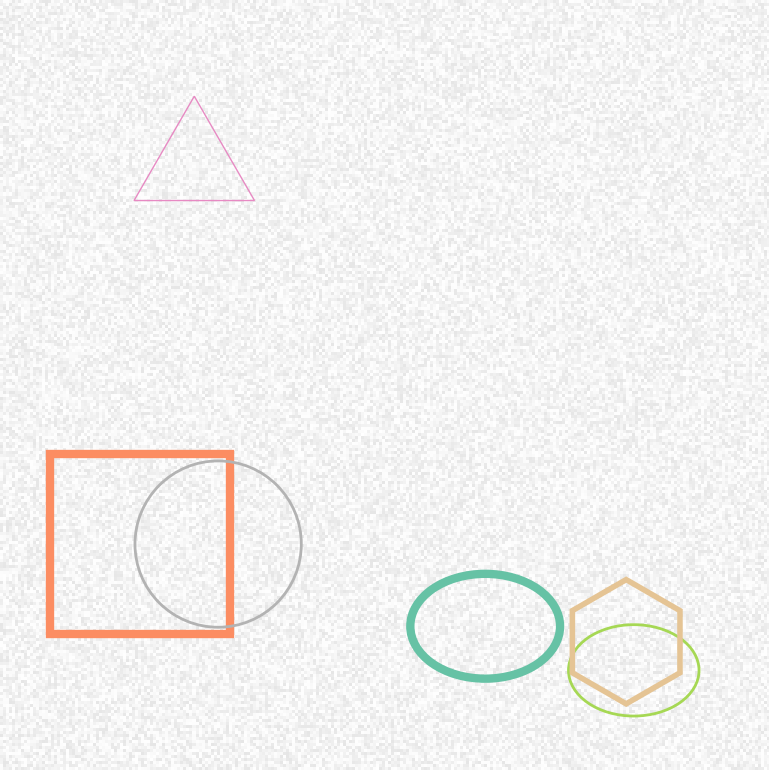[{"shape": "oval", "thickness": 3, "radius": 0.49, "center": [0.63, 0.187]}, {"shape": "square", "thickness": 3, "radius": 0.58, "center": [0.182, 0.293]}, {"shape": "triangle", "thickness": 0.5, "radius": 0.45, "center": [0.252, 0.785]}, {"shape": "oval", "thickness": 1, "radius": 0.42, "center": [0.823, 0.129]}, {"shape": "hexagon", "thickness": 2, "radius": 0.4, "center": [0.813, 0.167]}, {"shape": "circle", "thickness": 1, "radius": 0.54, "center": [0.283, 0.293]}]